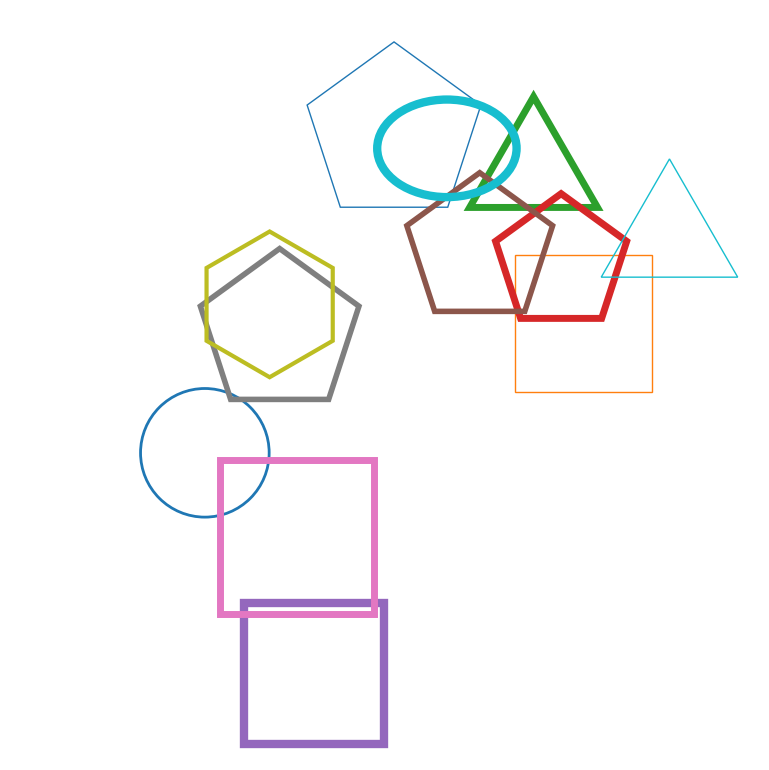[{"shape": "pentagon", "thickness": 0.5, "radius": 0.59, "center": [0.512, 0.827]}, {"shape": "circle", "thickness": 1, "radius": 0.42, "center": [0.266, 0.412]}, {"shape": "square", "thickness": 0.5, "radius": 0.44, "center": [0.757, 0.58]}, {"shape": "triangle", "thickness": 2.5, "radius": 0.48, "center": [0.693, 0.779]}, {"shape": "pentagon", "thickness": 2.5, "radius": 0.45, "center": [0.729, 0.659]}, {"shape": "square", "thickness": 3, "radius": 0.46, "center": [0.408, 0.125]}, {"shape": "pentagon", "thickness": 2, "radius": 0.5, "center": [0.623, 0.676]}, {"shape": "square", "thickness": 2.5, "radius": 0.5, "center": [0.386, 0.303]}, {"shape": "pentagon", "thickness": 2, "radius": 0.54, "center": [0.363, 0.569]}, {"shape": "hexagon", "thickness": 1.5, "radius": 0.47, "center": [0.35, 0.605]}, {"shape": "triangle", "thickness": 0.5, "radius": 0.51, "center": [0.869, 0.691]}, {"shape": "oval", "thickness": 3, "radius": 0.45, "center": [0.58, 0.807]}]